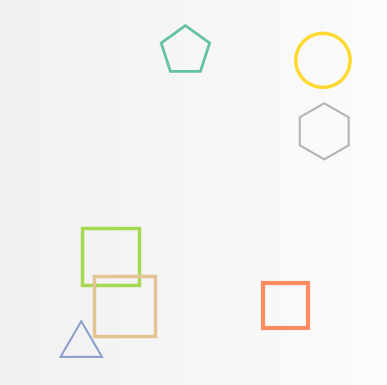[{"shape": "pentagon", "thickness": 2, "radius": 0.33, "center": [0.478, 0.868]}, {"shape": "square", "thickness": 3, "radius": 0.29, "center": [0.737, 0.207]}, {"shape": "triangle", "thickness": 1.5, "radius": 0.31, "center": [0.21, 0.104]}, {"shape": "square", "thickness": 2.5, "radius": 0.37, "center": [0.285, 0.333]}, {"shape": "circle", "thickness": 2.5, "radius": 0.35, "center": [0.833, 0.843]}, {"shape": "square", "thickness": 2.5, "radius": 0.39, "center": [0.321, 0.205]}, {"shape": "hexagon", "thickness": 1.5, "radius": 0.36, "center": [0.837, 0.659]}]